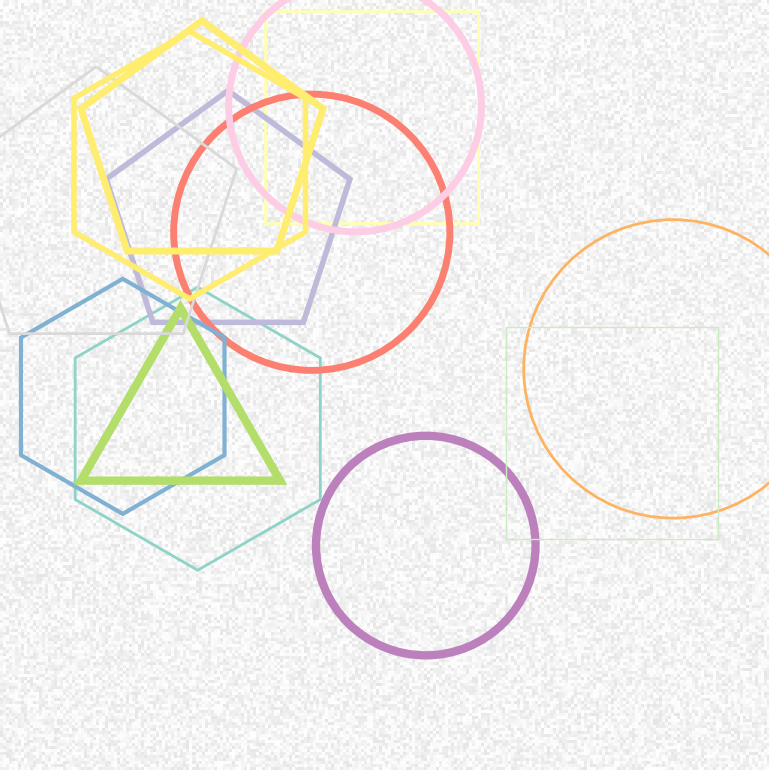[{"shape": "hexagon", "thickness": 1, "radius": 0.92, "center": [0.257, 0.443]}, {"shape": "square", "thickness": 1, "radius": 0.69, "center": [0.482, 0.848]}, {"shape": "pentagon", "thickness": 2, "radius": 0.83, "center": [0.296, 0.716]}, {"shape": "circle", "thickness": 2.5, "radius": 0.9, "center": [0.405, 0.698]}, {"shape": "hexagon", "thickness": 1.5, "radius": 0.76, "center": [0.159, 0.485]}, {"shape": "circle", "thickness": 1, "radius": 0.97, "center": [0.874, 0.521]}, {"shape": "triangle", "thickness": 3, "radius": 0.75, "center": [0.234, 0.45]}, {"shape": "circle", "thickness": 2.5, "radius": 0.82, "center": [0.461, 0.863]}, {"shape": "pentagon", "thickness": 1, "radius": 0.96, "center": [0.125, 0.722]}, {"shape": "circle", "thickness": 3, "radius": 0.71, "center": [0.553, 0.291]}, {"shape": "square", "thickness": 0.5, "radius": 0.69, "center": [0.795, 0.437]}, {"shape": "pentagon", "thickness": 2.5, "radius": 0.83, "center": [0.262, 0.808]}, {"shape": "hexagon", "thickness": 2, "radius": 0.87, "center": [0.246, 0.786]}]